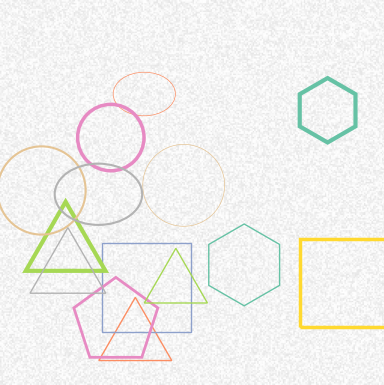[{"shape": "hexagon", "thickness": 3, "radius": 0.42, "center": [0.851, 0.714]}, {"shape": "hexagon", "thickness": 1, "radius": 0.53, "center": [0.634, 0.312]}, {"shape": "triangle", "thickness": 1, "radius": 0.55, "center": [0.351, 0.118]}, {"shape": "oval", "thickness": 0.5, "radius": 0.4, "center": [0.375, 0.756]}, {"shape": "square", "thickness": 1, "radius": 0.58, "center": [0.38, 0.252]}, {"shape": "circle", "thickness": 2.5, "radius": 0.43, "center": [0.288, 0.643]}, {"shape": "pentagon", "thickness": 2, "radius": 0.57, "center": [0.301, 0.165]}, {"shape": "triangle", "thickness": 1, "radius": 0.47, "center": [0.457, 0.26]}, {"shape": "triangle", "thickness": 3, "radius": 0.6, "center": [0.17, 0.356]}, {"shape": "square", "thickness": 2.5, "radius": 0.57, "center": [0.893, 0.266]}, {"shape": "circle", "thickness": 0.5, "radius": 0.53, "center": [0.477, 0.519]}, {"shape": "circle", "thickness": 1.5, "radius": 0.57, "center": [0.108, 0.505]}, {"shape": "triangle", "thickness": 1, "radius": 0.57, "center": [0.176, 0.295]}, {"shape": "oval", "thickness": 1.5, "radius": 0.57, "center": [0.256, 0.495]}]